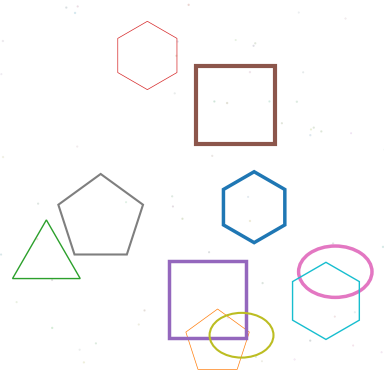[{"shape": "hexagon", "thickness": 2.5, "radius": 0.46, "center": [0.66, 0.462]}, {"shape": "pentagon", "thickness": 0.5, "radius": 0.43, "center": [0.565, 0.111]}, {"shape": "triangle", "thickness": 1, "radius": 0.51, "center": [0.12, 0.327]}, {"shape": "hexagon", "thickness": 0.5, "radius": 0.44, "center": [0.383, 0.856]}, {"shape": "square", "thickness": 2.5, "radius": 0.5, "center": [0.54, 0.222]}, {"shape": "square", "thickness": 3, "radius": 0.51, "center": [0.612, 0.728]}, {"shape": "oval", "thickness": 2.5, "radius": 0.48, "center": [0.871, 0.294]}, {"shape": "pentagon", "thickness": 1.5, "radius": 0.58, "center": [0.261, 0.433]}, {"shape": "oval", "thickness": 1.5, "radius": 0.41, "center": [0.627, 0.129]}, {"shape": "hexagon", "thickness": 1, "radius": 0.5, "center": [0.847, 0.219]}]